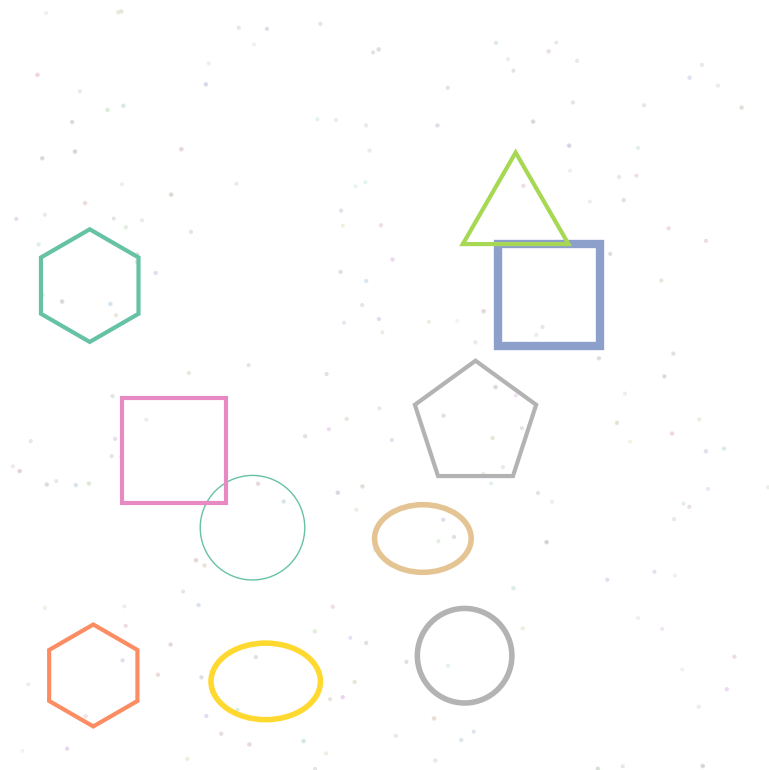[{"shape": "hexagon", "thickness": 1.5, "radius": 0.37, "center": [0.117, 0.629]}, {"shape": "circle", "thickness": 0.5, "radius": 0.34, "center": [0.328, 0.315]}, {"shape": "hexagon", "thickness": 1.5, "radius": 0.33, "center": [0.121, 0.123]}, {"shape": "square", "thickness": 3, "radius": 0.33, "center": [0.713, 0.617]}, {"shape": "square", "thickness": 1.5, "radius": 0.34, "center": [0.226, 0.415]}, {"shape": "triangle", "thickness": 1.5, "radius": 0.4, "center": [0.67, 0.723]}, {"shape": "oval", "thickness": 2, "radius": 0.36, "center": [0.345, 0.115]}, {"shape": "oval", "thickness": 2, "radius": 0.31, "center": [0.549, 0.301]}, {"shape": "circle", "thickness": 2, "radius": 0.31, "center": [0.603, 0.148]}, {"shape": "pentagon", "thickness": 1.5, "radius": 0.41, "center": [0.618, 0.449]}]